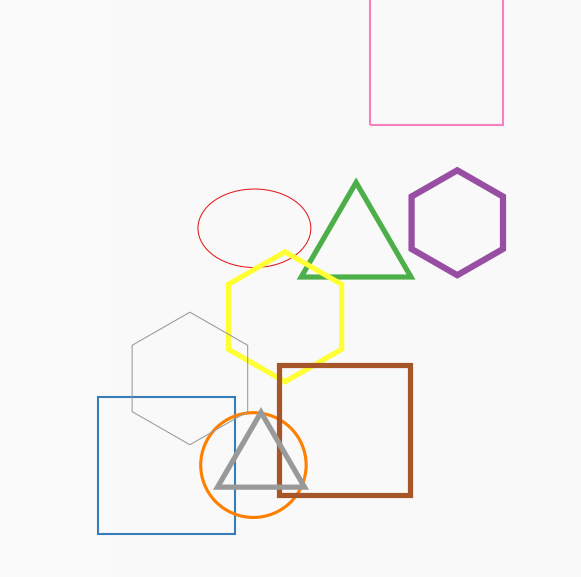[{"shape": "oval", "thickness": 0.5, "radius": 0.49, "center": [0.438, 0.604]}, {"shape": "square", "thickness": 1, "radius": 0.59, "center": [0.286, 0.193]}, {"shape": "triangle", "thickness": 2.5, "radius": 0.55, "center": [0.613, 0.574]}, {"shape": "hexagon", "thickness": 3, "radius": 0.45, "center": [0.787, 0.613]}, {"shape": "circle", "thickness": 1.5, "radius": 0.45, "center": [0.436, 0.194]}, {"shape": "hexagon", "thickness": 2.5, "radius": 0.56, "center": [0.49, 0.451]}, {"shape": "square", "thickness": 2.5, "radius": 0.56, "center": [0.593, 0.255]}, {"shape": "square", "thickness": 1, "radius": 0.57, "center": [0.751, 0.897]}, {"shape": "hexagon", "thickness": 0.5, "radius": 0.57, "center": [0.327, 0.344]}, {"shape": "triangle", "thickness": 2.5, "radius": 0.43, "center": [0.449, 0.199]}]